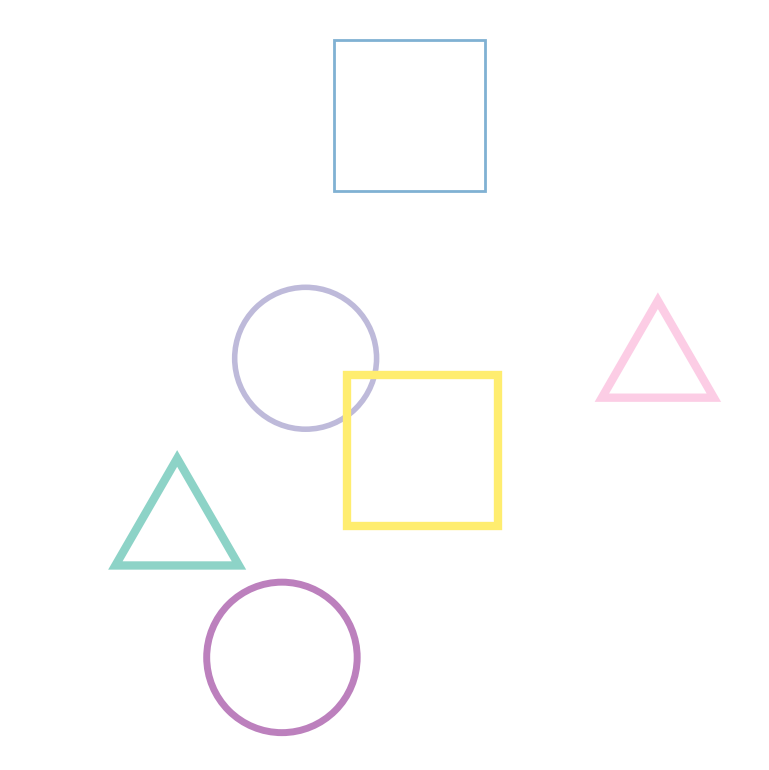[{"shape": "triangle", "thickness": 3, "radius": 0.46, "center": [0.23, 0.312]}, {"shape": "circle", "thickness": 2, "radius": 0.46, "center": [0.397, 0.535]}, {"shape": "square", "thickness": 1, "radius": 0.49, "center": [0.532, 0.85]}, {"shape": "triangle", "thickness": 3, "radius": 0.42, "center": [0.854, 0.526]}, {"shape": "circle", "thickness": 2.5, "radius": 0.49, "center": [0.366, 0.146]}, {"shape": "square", "thickness": 3, "radius": 0.49, "center": [0.548, 0.415]}]